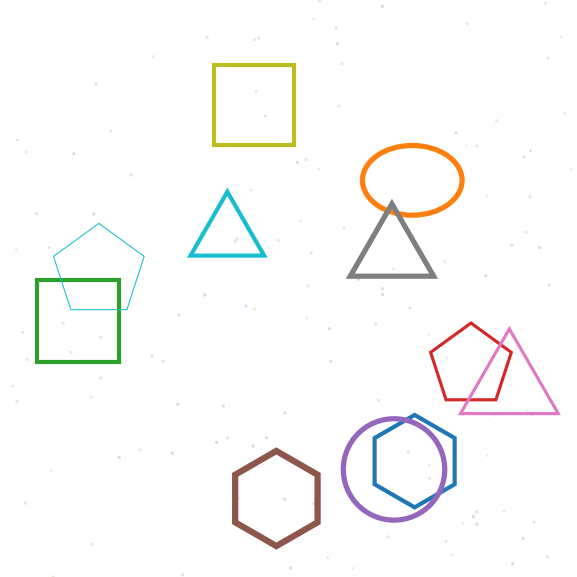[{"shape": "hexagon", "thickness": 2, "radius": 0.4, "center": [0.718, 0.201]}, {"shape": "oval", "thickness": 2.5, "radius": 0.43, "center": [0.714, 0.687]}, {"shape": "square", "thickness": 2, "radius": 0.35, "center": [0.135, 0.443]}, {"shape": "pentagon", "thickness": 1.5, "radius": 0.37, "center": [0.816, 0.366]}, {"shape": "circle", "thickness": 2.5, "radius": 0.44, "center": [0.682, 0.186]}, {"shape": "hexagon", "thickness": 3, "radius": 0.41, "center": [0.479, 0.136]}, {"shape": "triangle", "thickness": 1.5, "radius": 0.49, "center": [0.882, 0.332]}, {"shape": "triangle", "thickness": 2.5, "radius": 0.42, "center": [0.679, 0.563]}, {"shape": "square", "thickness": 2, "radius": 0.35, "center": [0.439, 0.817]}, {"shape": "pentagon", "thickness": 0.5, "radius": 0.41, "center": [0.171, 0.53]}, {"shape": "triangle", "thickness": 2, "radius": 0.37, "center": [0.394, 0.593]}]